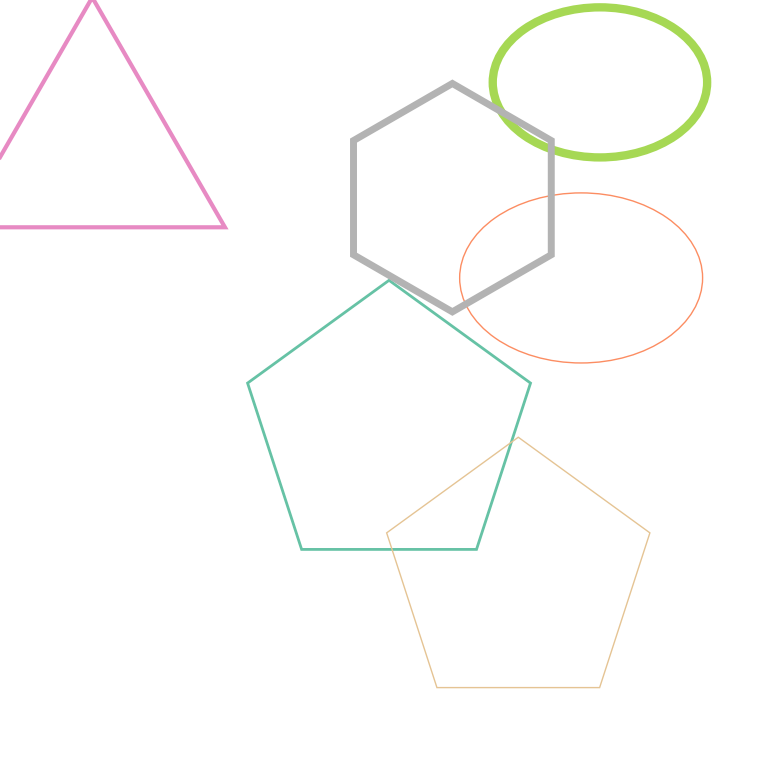[{"shape": "pentagon", "thickness": 1, "radius": 0.97, "center": [0.505, 0.443]}, {"shape": "oval", "thickness": 0.5, "radius": 0.79, "center": [0.755, 0.639]}, {"shape": "triangle", "thickness": 1.5, "radius": 0.99, "center": [0.12, 0.804]}, {"shape": "oval", "thickness": 3, "radius": 0.7, "center": [0.779, 0.893]}, {"shape": "pentagon", "thickness": 0.5, "radius": 0.9, "center": [0.673, 0.252]}, {"shape": "hexagon", "thickness": 2.5, "radius": 0.74, "center": [0.588, 0.743]}]